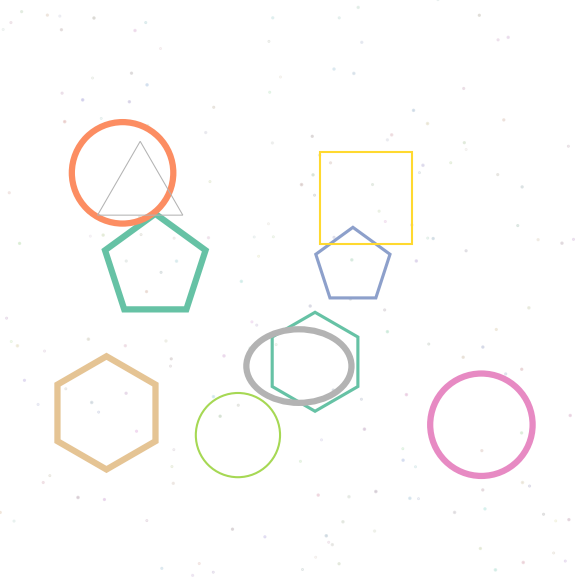[{"shape": "hexagon", "thickness": 1.5, "radius": 0.43, "center": [0.546, 0.373]}, {"shape": "pentagon", "thickness": 3, "radius": 0.46, "center": [0.269, 0.537]}, {"shape": "circle", "thickness": 3, "radius": 0.44, "center": [0.212, 0.7]}, {"shape": "pentagon", "thickness": 1.5, "radius": 0.34, "center": [0.611, 0.538]}, {"shape": "circle", "thickness": 3, "radius": 0.44, "center": [0.834, 0.264]}, {"shape": "circle", "thickness": 1, "radius": 0.36, "center": [0.412, 0.246]}, {"shape": "square", "thickness": 1, "radius": 0.4, "center": [0.633, 0.656]}, {"shape": "hexagon", "thickness": 3, "radius": 0.49, "center": [0.184, 0.284]}, {"shape": "oval", "thickness": 3, "radius": 0.46, "center": [0.518, 0.365]}, {"shape": "triangle", "thickness": 0.5, "radius": 0.43, "center": [0.243, 0.669]}]